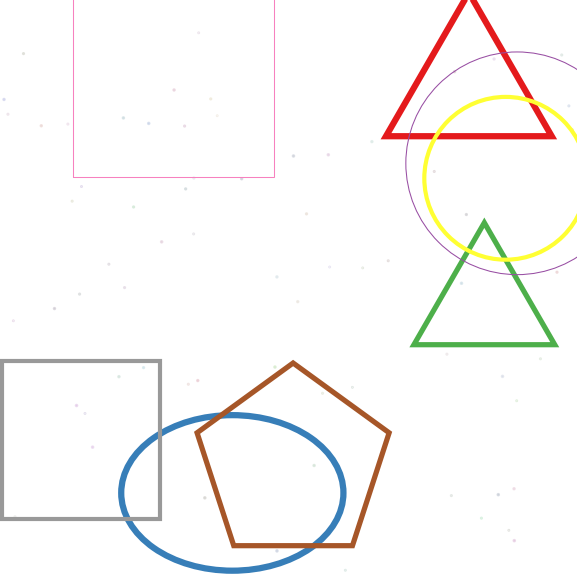[{"shape": "triangle", "thickness": 3, "radius": 0.83, "center": [0.812, 0.846]}, {"shape": "oval", "thickness": 3, "radius": 0.96, "center": [0.402, 0.146]}, {"shape": "triangle", "thickness": 2.5, "radius": 0.7, "center": [0.839, 0.473]}, {"shape": "circle", "thickness": 0.5, "radius": 0.96, "center": [0.896, 0.716]}, {"shape": "circle", "thickness": 2, "radius": 0.7, "center": [0.876, 0.69]}, {"shape": "pentagon", "thickness": 2.5, "radius": 0.87, "center": [0.508, 0.196]}, {"shape": "square", "thickness": 0.5, "radius": 0.87, "center": [0.3, 0.867]}, {"shape": "square", "thickness": 2, "radius": 0.68, "center": [0.14, 0.238]}]